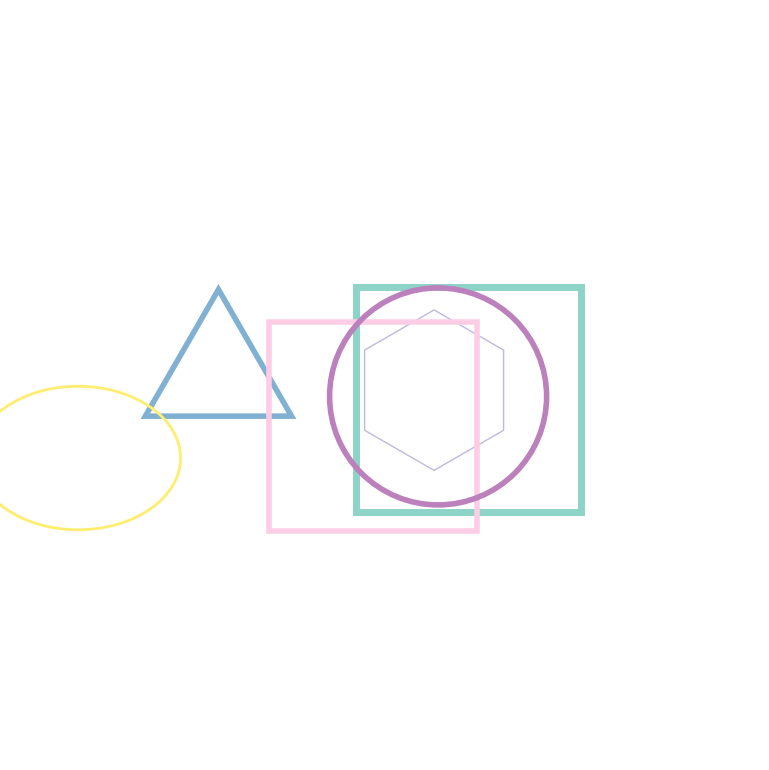[{"shape": "square", "thickness": 2.5, "radius": 0.73, "center": [0.608, 0.481]}, {"shape": "hexagon", "thickness": 0.5, "radius": 0.52, "center": [0.564, 0.493]}, {"shape": "triangle", "thickness": 2, "radius": 0.55, "center": [0.284, 0.514]}, {"shape": "square", "thickness": 2, "radius": 0.68, "center": [0.485, 0.446]}, {"shape": "circle", "thickness": 2, "radius": 0.7, "center": [0.569, 0.485]}, {"shape": "oval", "thickness": 1, "radius": 0.67, "center": [0.101, 0.405]}]